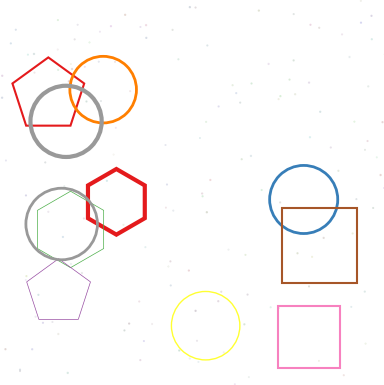[{"shape": "pentagon", "thickness": 1.5, "radius": 0.49, "center": [0.125, 0.753]}, {"shape": "hexagon", "thickness": 3, "radius": 0.43, "center": [0.302, 0.476]}, {"shape": "circle", "thickness": 2, "radius": 0.44, "center": [0.789, 0.482]}, {"shape": "hexagon", "thickness": 0.5, "radius": 0.5, "center": [0.183, 0.404]}, {"shape": "pentagon", "thickness": 0.5, "radius": 0.44, "center": [0.152, 0.241]}, {"shape": "circle", "thickness": 2, "radius": 0.43, "center": [0.268, 0.767]}, {"shape": "circle", "thickness": 1, "radius": 0.44, "center": [0.534, 0.154]}, {"shape": "square", "thickness": 1.5, "radius": 0.49, "center": [0.829, 0.362]}, {"shape": "square", "thickness": 1.5, "radius": 0.4, "center": [0.802, 0.124]}, {"shape": "circle", "thickness": 2, "radius": 0.46, "center": [0.16, 0.418]}, {"shape": "circle", "thickness": 3, "radius": 0.46, "center": [0.172, 0.685]}]